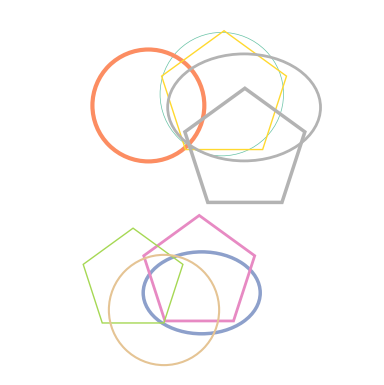[{"shape": "circle", "thickness": 0.5, "radius": 0.8, "center": [0.576, 0.756]}, {"shape": "circle", "thickness": 3, "radius": 0.73, "center": [0.385, 0.726]}, {"shape": "oval", "thickness": 2.5, "radius": 0.76, "center": [0.524, 0.239]}, {"shape": "pentagon", "thickness": 2, "radius": 0.76, "center": [0.517, 0.289]}, {"shape": "pentagon", "thickness": 1, "radius": 0.68, "center": [0.346, 0.271]}, {"shape": "pentagon", "thickness": 1, "radius": 0.85, "center": [0.582, 0.75]}, {"shape": "circle", "thickness": 1.5, "radius": 0.72, "center": [0.426, 0.195]}, {"shape": "oval", "thickness": 2, "radius": 0.99, "center": [0.634, 0.721]}, {"shape": "pentagon", "thickness": 2.5, "radius": 0.82, "center": [0.636, 0.607]}]